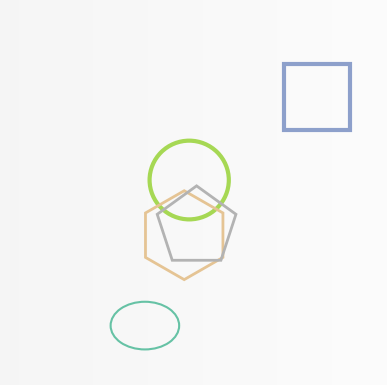[{"shape": "oval", "thickness": 1.5, "radius": 0.44, "center": [0.374, 0.154]}, {"shape": "square", "thickness": 3, "radius": 0.42, "center": [0.818, 0.748]}, {"shape": "circle", "thickness": 3, "radius": 0.51, "center": [0.488, 0.532]}, {"shape": "hexagon", "thickness": 2, "radius": 0.58, "center": [0.475, 0.389]}, {"shape": "pentagon", "thickness": 2, "radius": 0.53, "center": [0.507, 0.41]}]